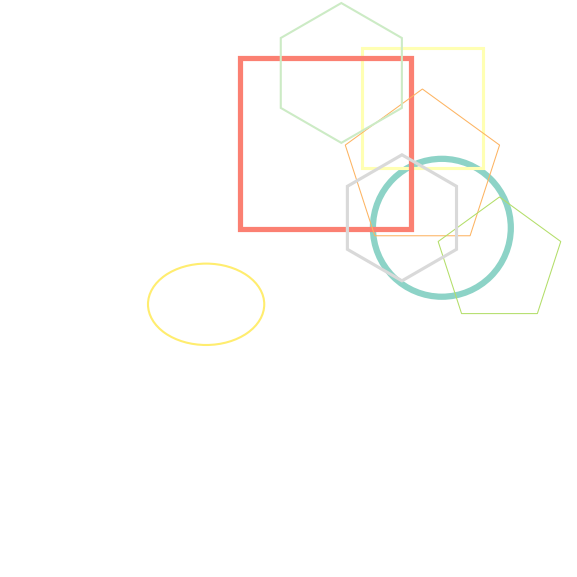[{"shape": "circle", "thickness": 3, "radius": 0.6, "center": [0.765, 0.605]}, {"shape": "square", "thickness": 1.5, "radius": 0.52, "center": [0.731, 0.812]}, {"shape": "square", "thickness": 2.5, "radius": 0.74, "center": [0.563, 0.75]}, {"shape": "pentagon", "thickness": 0.5, "radius": 0.7, "center": [0.731, 0.705]}, {"shape": "pentagon", "thickness": 0.5, "radius": 0.56, "center": [0.865, 0.546]}, {"shape": "hexagon", "thickness": 1.5, "radius": 0.55, "center": [0.696, 0.622]}, {"shape": "hexagon", "thickness": 1, "radius": 0.61, "center": [0.591, 0.873]}, {"shape": "oval", "thickness": 1, "radius": 0.5, "center": [0.357, 0.472]}]